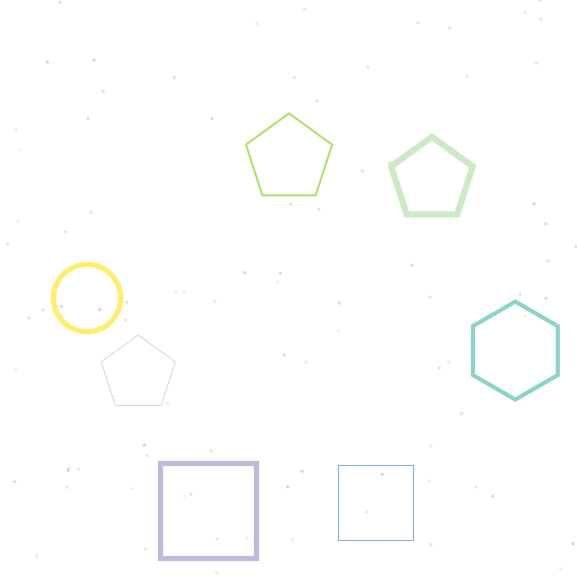[{"shape": "hexagon", "thickness": 2, "radius": 0.42, "center": [0.892, 0.392]}, {"shape": "square", "thickness": 2.5, "radius": 0.41, "center": [0.36, 0.115]}, {"shape": "square", "thickness": 0.5, "radius": 0.32, "center": [0.65, 0.129]}, {"shape": "pentagon", "thickness": 1, "radius": 0.39, "center": [0.501, 0.724]}, {"shape": "pentagon", "thickness": 0.5, "radius": 0.34, "center": [0.239, 0.352]}, {"shape": "pentagon", "thickness": 3, "radius": 0.37, "center": [0.748, 0.688]}, {"shape": "circle", "thickness": 2.5, "radius": 0.29, "center": [0.151, 0.483]}]